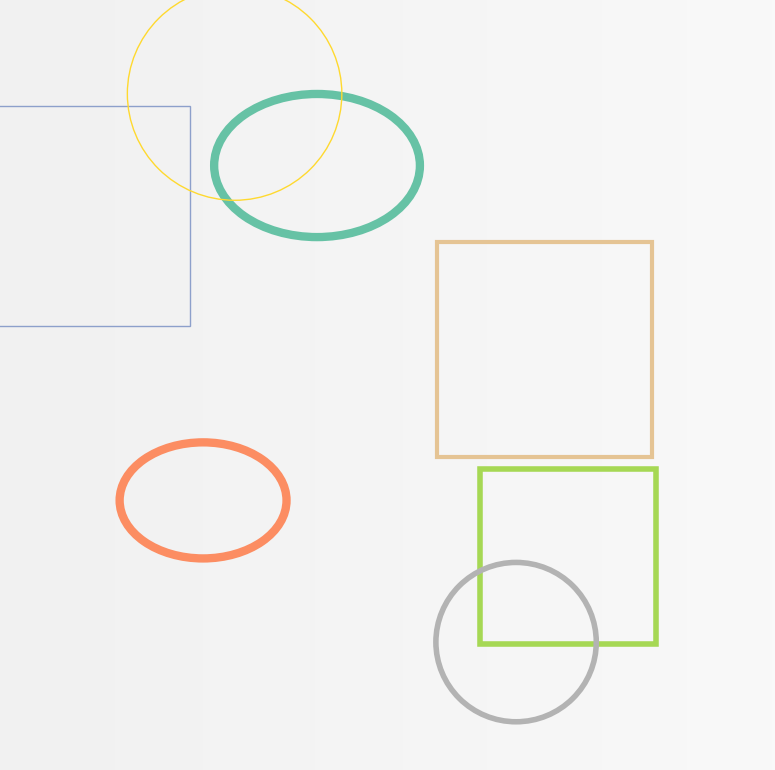[{"shape": "oval", "thickness": 3, "radius": 0.66, "center": [0.409, 0.785]}, {"shape": "oval", "thickness": 3, "radius": 0.54, "center": [0.262, 0.35]}, {"shape": "square", "thickness": 0.5, "radius": 0.72, "center": [0.102, 0.72]}, {"shape": "square", "thickness": 2, "radius": 0.57, "center": [0.733, 0.277]}, {"shape": "circle", "thickness": 0.5, "radius": 0.69, "center": [0.303, 0.878]}, {"shape": "square", "thickness": 1.5, "radius": 0.7, "center": [0.703, 0.546]}, {"shape": "circle", "thickness": 2, "radius": 0.52, "center": [0.666, 0.166]}]